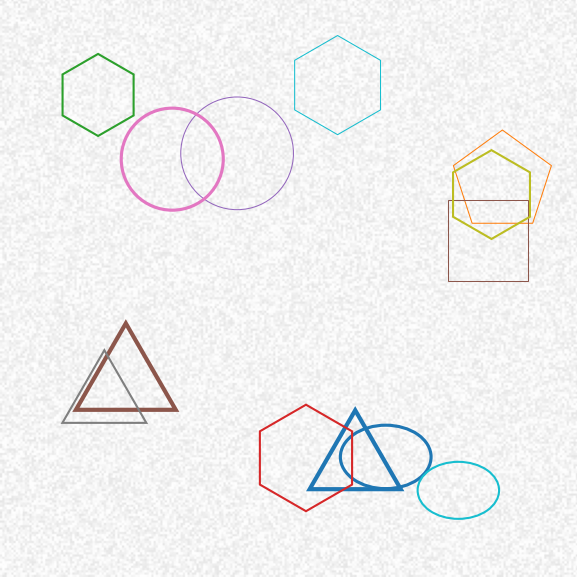[{"shape": "triangle", "thickness": 2, "radius": 0.46, "center": [0.615, 0.198]}, {"shape": "oval", "thickness": 1.5, "radius": 0.39, "center": [0.668, 0.208]}, {"shape": "pentagon", "thickness": 0.5, "radius": 0.45, "center": [0.87, 0.685]}, {"shape": "hexagon", "thickness": 1, "radius": 0.36, "center": [0.17, 0.835]}, {"shape": "hexagon", "thickness": 1, "radius": 0.46, "center": [0.53, 0.206]}, {"shape": "circle", "thickness": 0.5, "radius": 0.49, "center": [0.411, 0.734]}, {"shape": "triangle", "thickness": 2, "radius": 0.5, "center": [0.218, 0.339]}, {"shape": "square", "thickness": 0.5, "radius": 0.35, "center": [0.845, 0.583]}, {"shape": "circle", "thickness": 1.5, "radius": 0.44, "center": [0.298, 0.724]}, {"shape": "triangle", "thickness": 1, "radius": 0.42, "center": [0.181, 0.309]}, {"shape": "hexagon", "thickness": 1, "radius": 0.38, "center": [0.851, 0.662]}, {"shape": "oval", "thickness": 1, "radius": 0.35, "center": [0.794, 0.15]}, {"shape": "hexagon", "thickness": 0.5, "radius": 0.43, "center": [0.585, 0.852]}]